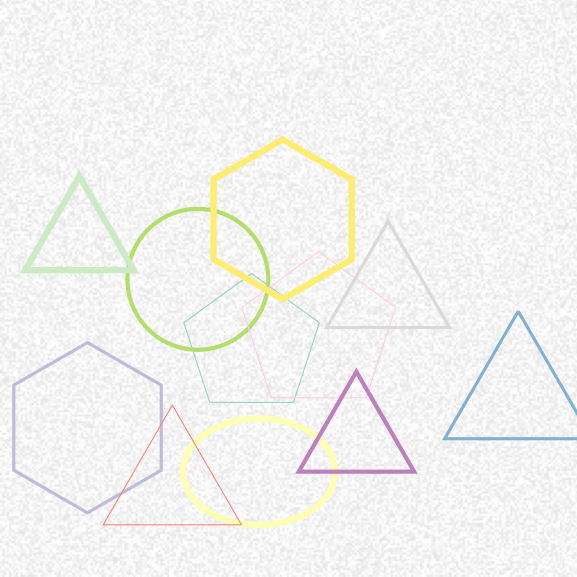[{"shape": "pentagon", "thickness": 0.5, "radius": 0.62, "center": [0.436, 0.402]}, {"shape": "oval", "thickness": 3, "radius": 0.66, "center": [0.448, 0.182]}, {"shape": "hexagon", "thickness": 1.5, "radius": 0.74, "center": [0.152, 0.259]}, {"shape": "triangle", "thickness": 0.5, "radius": 0.69, "center": [0.298, 0.16]}, {"shape": "triangle", "thickness": 1.5, "radius": 0.74, "center": [0.897, 0.313]}, {"shape": "circle", "thickness": 2, "radius": 0.61, "center": [0.343, 0.515]}, {"shape": "pentagon", "thickness": 0.5, "radius": 0.7, "center": [0.552, 0.424]}, {"shape": "triangle", "thickness": 1.5, "radius": 0.61, "center": [0.672, 0.493]}, {"shape": "triangle", "thickness": 2, "radius": 0.58, "center": [0.617, 0.24]}, {"shape": "triangle", "thickness": 3, "radius": 0.54, "center": [0.138, 0.586]}, {"shape": "hexagon", "thickness": 3, "radius": 0.69, "center": [0.49, 0.619]}]